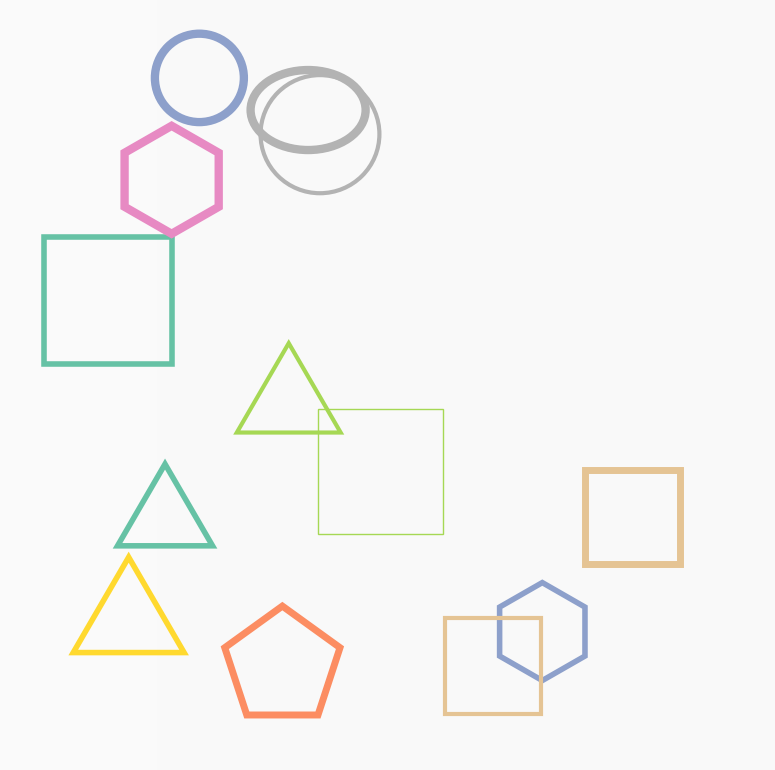[{"shape": "triangle", "thickness": 2, "radius": 0.35, "center": [0.213, 0.327]}, {"shape": "square", "thickness": 2, "radius": 0.41, "center": [0.139, 0.61]}, {"shape": "pentagon", "thickness": 2.5, "radius": 0.39, "center": [0.364, 0.135]}, {"shape": "hexagon", "thickness": 2, "radius": 0.32, "center": [0.7, 0.18]}, {"shape": "circle", "thickness": 3, "radius": 0.29, "center": [0.257, 0.899]}, {"shape": "hexagon", "thickness": 3, "radius": 0.35, "center": [0.221, 0.766]}, {"shape": "triangle", "thickness": 1.5, "radius": 0.39, "center": [0.373, 0.477]}, {"shape": "square", "thickness": 0.5, "radius": 0.4, "center": [0.491, 0.388]}, {"shape": "triangle", "thickness": 2, "radius": 0.41, "center": [0.166, 0.194]}, {"shape": "square", "thickness": 1.5, "radius": 0.31, "center": [0.636, 0.135]}, {"shape": "square", "thickness": 2.5, "radius": 0.31, "center": [0.816, 0.329]}, {"shape": "circle", "thickness": 1.5, "radius": 0.38, "center": [0.413, 0.826]}, {"shape": "oval", "thickness": 3, "radius": 0.37, "center": [0.398, 0.857]}]